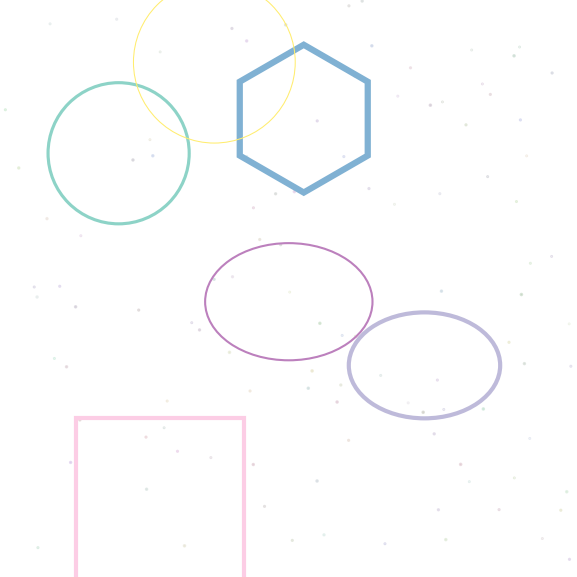[{"shape": "circle", "thickness": 1.5, "radius": 0.61, "center": [0.205, 0.734]}, {"shape": "oval", "thickness": 2, "radius": 0.66, "center": [0.735, 0.366]}, {"shape": "hexagon", "thickness": 3, "radius": 0.64, "center": [0.526, 0.794]}, {"shape": "square", "thickness": 2, "radius": 0.73, "center": [0.278, 0.129]}, {"shape": "oval", "thickness": 1, "radius": 0.72, "center": [0.5, 0.477]}, {"shape": "circle", "thickness": 0.5, "radius": 0.7, "center": [0.371, 0.891]}]